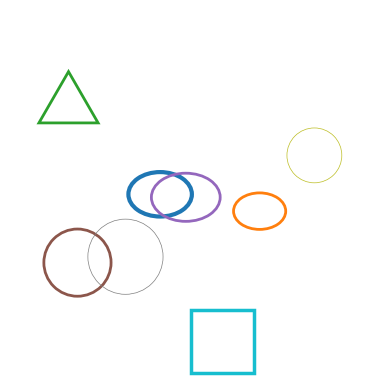[{"shape": "oval", "thickness": 3, "radius": 0.41, "center": [0.416, 0.495]}, {"shape": "oval", "thickness": 2, "radius": 0.34, "center": [0.674, 0.452]}, {"shape": "triangle", "thickness": 2, "radius": 0.44, "center": [0.178, 0.725]}, {"shape": "oval", "thickness": 2, "radius": 0.45, "center": [0.483, 0.488]}, {"shape": "circle", "thickness": 2, "radius": 0.44, "center": [0.201, 0.318]}, {"shape": "circle", "thickness": 0.5, "radius": 0.49, "center": [0.326, 0.333]}, {"shape": "circle", "thickness": 0.5, "radius": 0.36, "center": [0.817, 0.596]}, {"shape": "square", "thickness": 2.5, "radius": 0.41, "center": [0.578, 0.112]}]